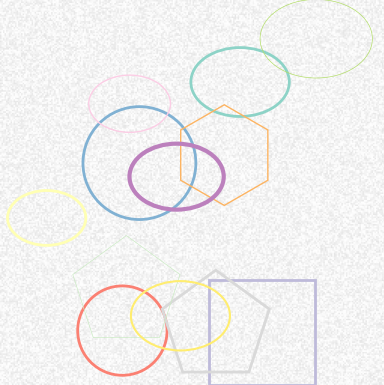[{"shape": "oval", "thickness": 2, "radius": 0.64, "center": [0.624, 0.787]}, {"shape": "oval", "thickness": 2, "radius": 0.51, "center": [0.121, 0.434]}, {"shape": "square", "thickness": 2, "radius": 0.68, "center": [0.681, 0.137]}, {"shape": "circle", "thickness": 2, "radius": 0.58, "center": [0.318, 0.141]}, {"shape": "circle", "thickness": 2, "radius": 0.73, "center": [0.362, 0.576]}, {"shape": "hexagon", "thickness": 1, "radius": 0.65, "center": [0.583, 0.597]}, {"shape": "oval", "thickness": 0.5, "radius": 0.73, "center": [0.821, 0.899]}, {"shape": "oval", "thickness": 1, "radius": 0.53, "center": [0.337, 0.731]}, {"shape": "pentagon", "thickness": 2, "radius": 0.73, "center": [0.56, 0.152]}, {"shape": "oval", "thickness": 3, "radius": 0.61, "center": [0.459, 0.541]}, {"shape": "pentagon", "thickness": 0.5, "radius": 0.73, "center": [0.328, 0.242]}, {"shape": "oval", "thickness": 1.5, "radius": 0.64, "center": [0.469, 0.18]}]